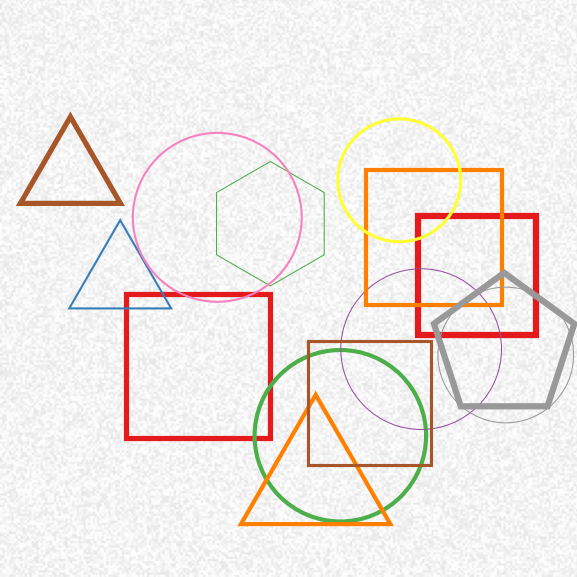[{"shape": "square", "thickness": 3, "radius": 0.51, "center": [0.826, 0.522]}, {"shape": "square", "thickness": 2.5, "radius": 0.62, "center": [0.343, 0.365]}, {"shape": "triangle", "thickness": 1, "radius": 0.51, "center": [0.208, 0.516]}, {"shape": "circle", "thickness": 2, "radius": 0.74, "center": [0.589, 0.245]}, {"shape": "hexagon", "thickness": 0.5, "radius": 0.54, "center": [0.468, 0.612]}, {"shape": "circle", "thickness": 0.5, "radius": 0.7, "center": [0.729, 0.395]}, {"shape": "triangle", "thickness": 2, "radius": 0.75, "center": [0.547, 0.166]}, {"shape": "square", "thickness": 2, "radius": 0.59, "center": [0.752, 0.588]}, {"shape": "circle", "thickness": 1.5, "radius": 0.53, "center": [0.691, 0.687]}, {"shape": "square", "thickness": 1.5, "radius": 0.53, "center": [0.639, 0.302]}, {"shape": "triangle", "thickness": 2.5, "radius": 0.5, "center": [0.122, 0.697]}, {"shape": "circle", "thickness": 1, "radius": 0.73, "center": [0.376, 0.623]}, {"shape": "pentagon", "thickness": 3, "radius": 0.64, "center": [0.873, 0.399]}, {"shape": "circle", "thickness": 0.5, "radius": 0.59, "center": [0.876, 0.384]}]